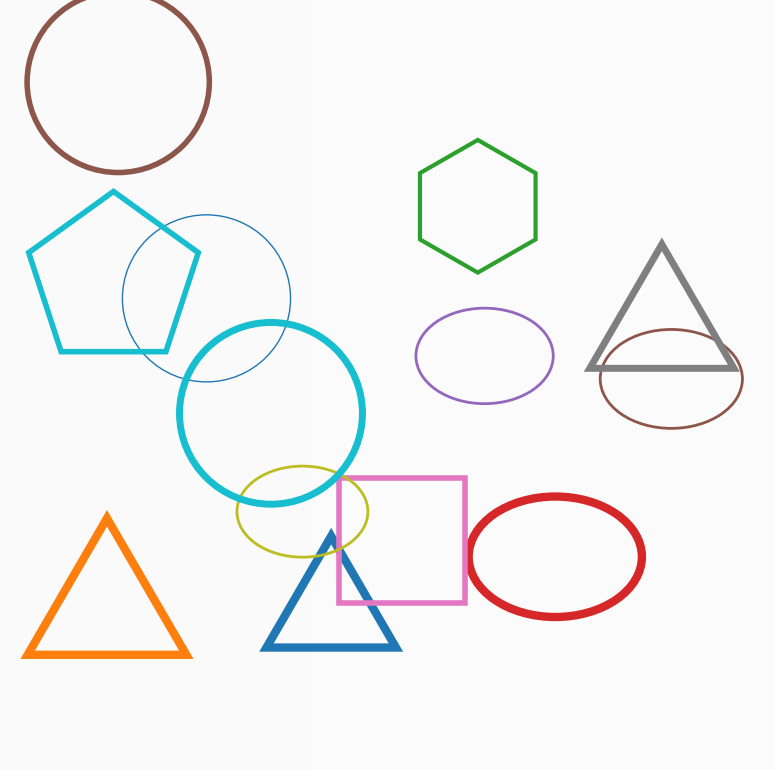[{"shape": "triangle", "thickness": 3, "radius": 0.48, "center": [0.427, 0.207]}, {"shape": "circle", "thickness": 0.5, "radius": 0.54, "center": [0.266, 0.613]}, {"shape": "triangle", "thickness": 3, "radius": 0.59, "center": [0.138, 0.209]}, {"shape": "hexagon", "thickness": 1.5, "radius": 0.43, "center": [0.616, 0.732]}, {"shape": "oval", "thickness": 3, "radius": 0.56, "center": [0.717, 0.277]}, {"shape": "oval", "thickness": 1, "radius": 0.44, "center": [0.625, 0.538]}, {"shape": "oval", "thickness": 1, "radius": 0.46, "center": [0.866, 0.508]}, {"shape": "circle", "thickness": 2, "radius": 0.59, "center": [0.153, 0.894]}, {"shape": "square", "thickness": 2, "radius": 0.41, "center": [0.519, 0.297]}, {"shape": "triangle", "thickness": 2.5, "radius": 0.54, "center": [0.854, 0.575]}, {"shape": "oval", "thickness": 1, "radius": 0.42, "center": [0.39, 0.336]}, {"shape": "pentagon", "thickness": 2, "radius": 0.58, "center": [0.146, 0.636]}, {"shape": "circle", "thickness": 2.5, "radius": 0.59, "center": [0.35, 0.463]}]